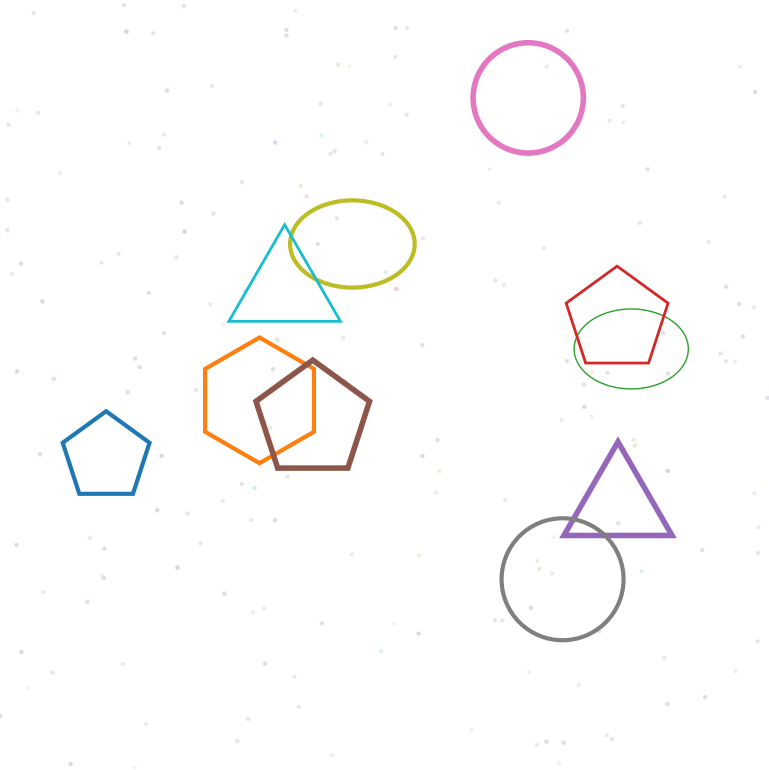[{"shape": "pentagon", "thickness": 1.5, "radius": 0.3, "center": [0.138, 0.407]}, {"shape": "hexagon", "thickness": 1.5, "radius": 0.41, "center": [0.337, 0.48]}, {"shape": "oval", "thickness": 0.5, "radius": 0.37, "center": [0.82, 0.547]}, {"shape": "pentagon", "thickness": 1, "radius": 0.35, "center": [0.801, 0.585]}, {"shape": "triangle", "thickness": 2, "radius": 0.41, "center": [0.803, 0.345]}, {"shape": "pentagon", "thickness": 2, "radius": 0.39, "center": [0.406, 0.455]}, {"shape": "circle", "thickness": 2, "radius": 0.36, "center": [0.686, 0.873]}, {"shape": "circle", "thickness": 1.5, "radius": 0.4, "center": [0.731, 0.248]}, {"shape": "oval", "thickness": 1.5, "radius": 0.4, "center": [0.458, 0.683]}, {"shape": "triangle", "thickness": 1, "radius": 0.42, "center": [0.37, 0.625]}]